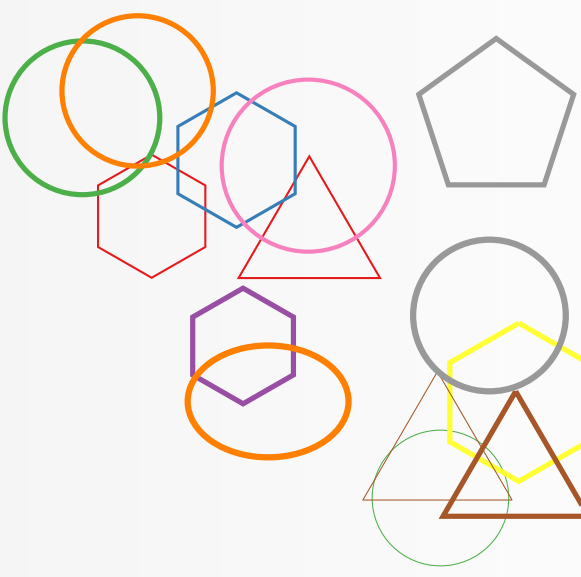[{"shape": "hexagon", "thickness": 1, "radius": 0.53, "center": [0.261, 0.625]}, {"shape": "triangle", "thickness": 1, "radius": 0.7, "center": [0.532, 0.588]}, {"shape": "hexagon", "thickness": 1.5, "radius": 0.58, "center": [0.407, 0.722]}, {"shape": "circle", "thickness": 0.5, "radius": 0.59, "center": [0.758, 0.137]}, {"shape": "circle", "thickness": 2.5, "radius": 0.67, "center": [0.142, 0.795]}, {"shape": "hexagon", "thickness": 2.5, "radius": 0.5, "center": [0.418, 0.4]}, {"shape": "circle", "thickness": 2.5, "radius": 0.65, "center": [0.237, 0.842]}, {"shape": "oval", "thickness": 3, "radius": 0.69, "center": [0.461, 0.304]}, {"shape": "hexagon", "thickness": 2.5, "radius": 0.68, "center": [0.893, 0.303]}, {"shape": "triangle", "thickness": 0.5, "radius": 0.74, "center": [0.753, 0.207]}, {"shape": "triangle", "thickness": 2.5, "radius": 0.72, "center": [0.887, 0.177]}, {"shape": "circle", "thickness": 2, "radius": 0.74, "center": [0.53, 0.712]}, {"shape": "pentagon", "thickness": 2.5, "radius": 0.7, "center": [0.854, 0.792]}, {"shape": "circle", "thickness": 3, "radius": 0.66, "center": [0.842, 0.453]}]